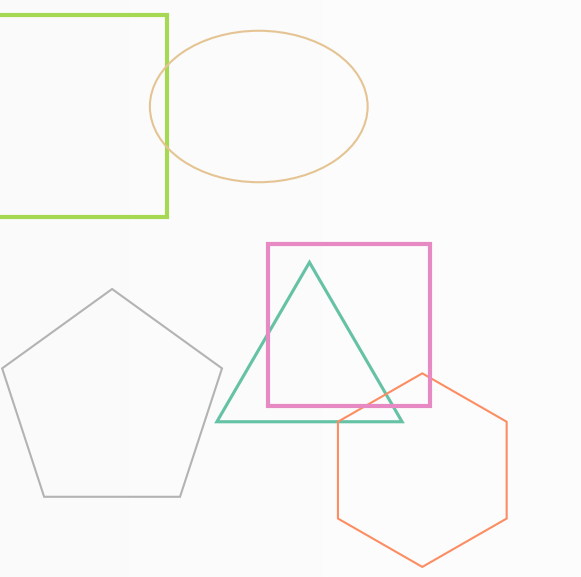[{"shape": "triangle", "thickness": 1.5, "radius": 0.92, "center": [0.532, 0.361]}, {"shape": "hexagon", "thickness": 1, "radius": 0.84, "center": [0.727, 0.185]}, {"shape": "square", "thickness": 2, "radius": 0.7, "center": [0.6, 0.436]}, {"shape": "square", "thickness": 2, "radius": 0.87, "center": [0.113, 0.799]}, {"shape": "oval", "thickness": 1, "radius": 0.94, "center": [0.445, 0.815]}, {"shape": "pentagon", "thickness": 1, "radius": 0.99, "center": [0.193, 0.3]}]